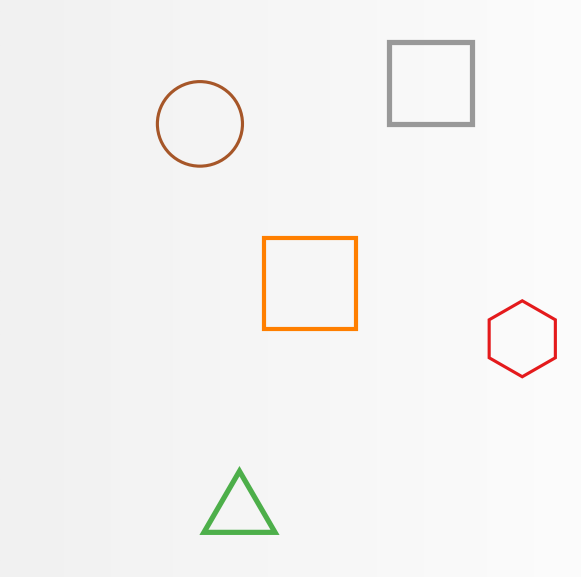[{"shape": "hexagon", "thickness": 1.5, "radius": 0.33, "center": [0.899, 0.413]}, {"shape": "triangle", "thickness": 2.5, "radius": 0.35, "center": [0.412, 0.113]}, {"shape": "square", "thickness": 2, "radius": 0.4, "center": [0.533, 0.509]}, {"shape": "circle", "thickness": 1.5, "radius": 0.37, "center": [0.344, 0.785]}, {"shape": "square", "thickness": 2.5, "radius": 0.36, "center": [0.741, 0.855]}]